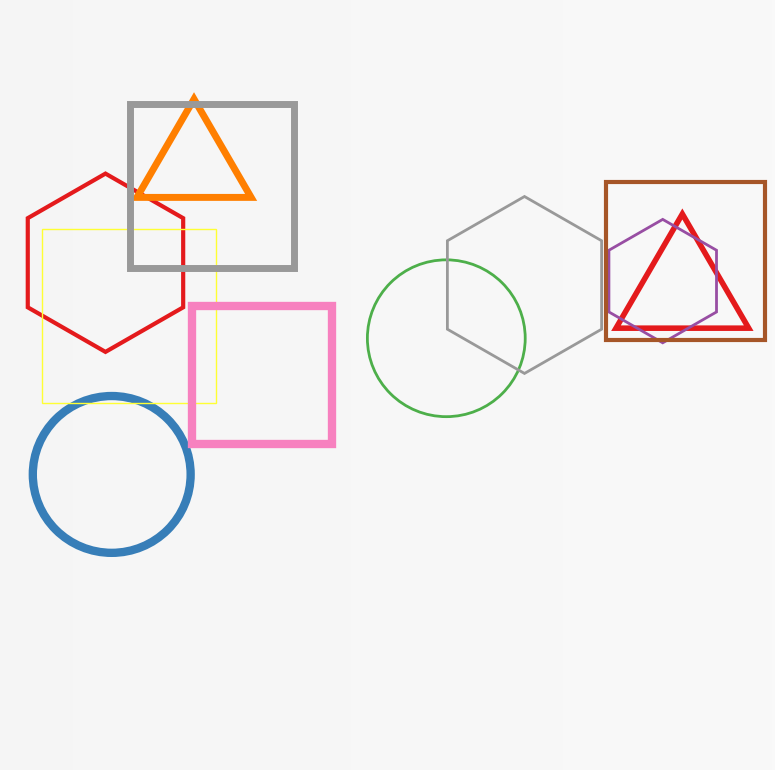[{"shape": "triangle", "thickness": 2, "radius": 0.49, "center": [0.88, 0.623]}, {"shape": "hexagon", "thickness": 1.5, "radius": 0.58, "center": [0.136, 0.659]}, {"shape": "circle", "thickness": 3, "radius": 0.51, "center": [0.144, 0.384]}, {"shape": "circle", "thickness": 1, "radius": 0.51, "center": [0.576, 0.561]}, {"shape": "hexagon", "thickness": 1, "radius": 0.4, "center": [0.855, 0.635]}, {"shape": "triangle", "thickness": 2.5, "radius": 0.43, "center": [0.25, 0.786]}, {"shape": "square", "thickness": 0.5, "radius": 0.56, "center": [0.167, 0.59]}, {"shape": "square", "thickness": 1.5, "radius": 0.52, "center": [0.885, 0.661]}, {"shape": "square", "thickness": 3, "radius": 0.45, "center": [0.338, 0.513]}, {"shape": "hexagon", "thickness": 1, "radius": 0.57, "center": [0.677, 0.63]}, {"shape": "square", "thickness": 2.5, "radius": 0.53, "center": [0.274, 0.759]}]